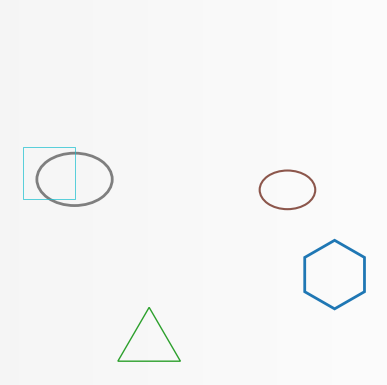[{"shape": "hexagon", "thickness": 2, "radius": 0.45, "center": [0.863, 0.287]}, {"shape": "triangle", "thickness": 1, "radius": 0.47, "center": [0.385, 0.108]}, {"shape": "oval", "thickness": 1.5, "radius": 0.36, "center": [0.742, 0.507]}, {"shape": "oval", "thickness": 2, "radius": 0.49, "center": [0.192, 0.534]}, {"shape": "square", "thickness": 0.5, "radius": 0.34, "center": [0.127, 0.551]}]